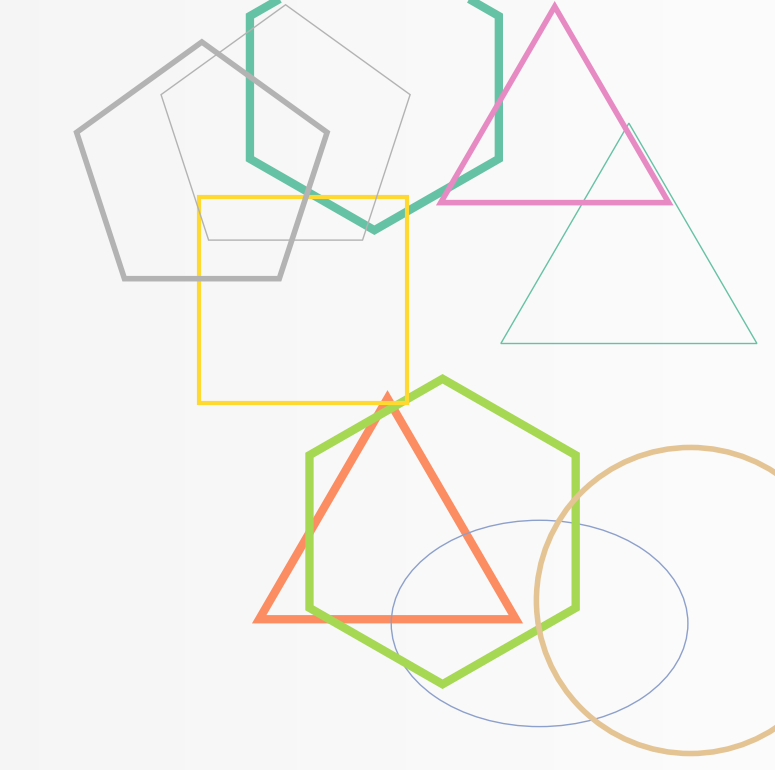[{"shape": "triangle", "thickness": 0.5, "radius": 0.95, "center": [0.811, 0.649]}, {"shape": "hexagon", "thickness": 3, "radius": 0.93, "center": [0.483, 0.886]}, {"shape": "triangle", "thickness": 3, "radius": 0.96, "center": [0.5, 0.291]}, {"shape": "oval", "thickness": 0.5, "radius": 0.96, "center": [0.696, 0.19]}, {"shape": "triangle", "thickness": 2, "radius": 0.85, "center": [0.716, 0.822]}, {"shape": "hexagon", "thickness": 3, "radius": 0.99, "center": [0.571, 0.31]}, {"shape": "square", "thickness": 1.5, "radius": 0.67, "center": [0.391, 0.61]}, {"shape": "circle", "thickness": 2, "radius": 0.99, "center": [0.891, 0.22]}, {"shape": "pentagon", "thickness": 2, "radius": 0.85, "center": [0.26, 0.776]}, {"shape": "pentagon", "thickness": 0.5, "radius": 0.84, "center": [0.368, 0.825]}]